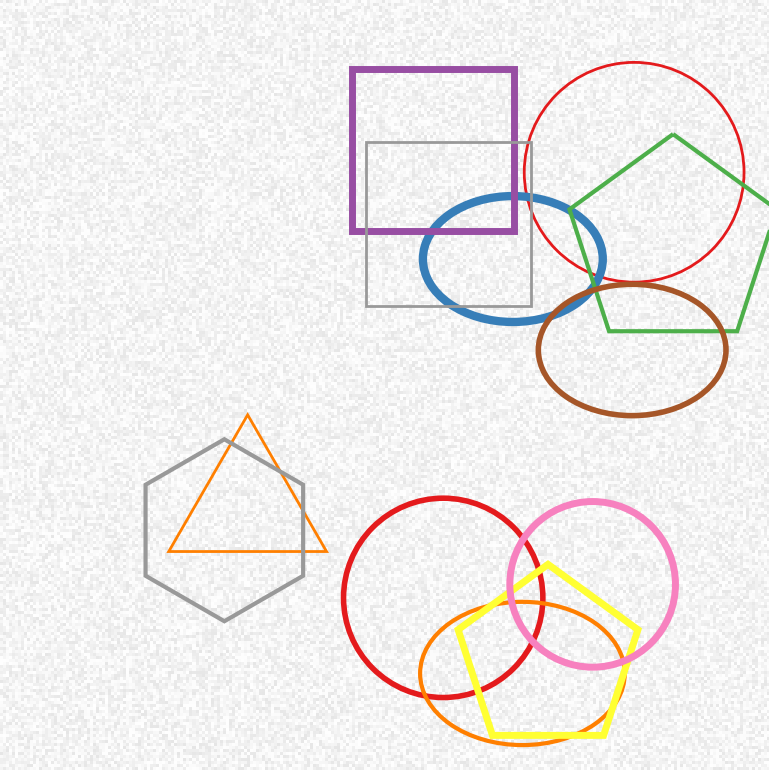[{"shape": "circle", "thickness": 1, "radius": 0.71, "center": [0.824, 0.776]}, {"shape": "circle", "thickness": 2, "radius": 0.65, "center": [0.576, 0.224]}, {"shape": "oval", "thickness": 3, "radius": 0.58, "center": [0.666, 0.664]}, {"shape": "pentagon", "thickness": 1.5, "radius": 0.71, "center": [0.874, 0.684]}, {"shape": "square", "thickness": 2.5, "radius": 0.53, "center": [0.563, 0.805]}, {"shape": "oval", "thickness": 1.5, "radius": 0.66, "center": [0.678, 0.125]}, {"shape": "triangle", "thickness": 1, "radius": 0.59, "center": [0.322, 0.343]}, {"shape": "pentagon", "thickness": 2.5, "radius": 0.61, "center": [0.712, 0.144]}, {"shape": "oval", "thickness": 2, "radius": 0.61, "center": [0.821, 0.546]}, {"shape": "circle", "thickness": 2.5, "radius": 0.54, "center": [0.77, 0.241]}, {"shape": "square", "thickness": 1, "radius": 0.54, "center": [0.582, 0.709]}, {"shape": "hexagon", "thickness": 1.5, "radius": 0.59, "center": [0.291, 0.311]}]